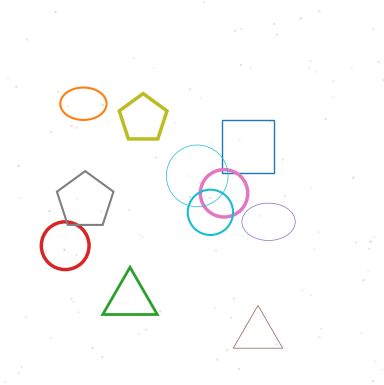[{"shape": "square", "thickness": 1, "radius": 0.34, "center": [0.645, 0.619]}, {"shape": "oval", "thickness": 1.5, "radius": 0.3, "center": [0.217, 0.731]}, {"shape": "triangle", "thickness": 2, "radius": 0.41, "center": [0.338, 0.224]}, {"shape": "circle", "thickness": 2.5, "radius": 0.31, "center": [0.169, 0.362]}, {"shape": "oval", "thickness": 0.5, "radius": 0.35, "center": [0.698, 0.424]}, {"shape": "triangle", "thickness": 0.5, "radius": 0.37, "center": [0.67, 0.133]}, {"shape": "circle", "thickness": 2.5, "radius": 0.31, "center": [0.582, 0.498]}, {"shape": "pentagon", "thickness": 1.5, "radius": 0.39, "center": [0.221, 0.478]}, {"shape": "pentagon", "thickness": 2.5, "radius": 0.33, "center": [0.372, 0.692]}, {"shape": "circle", "thickness": 1.5, "radius": 0.29, "center": [0.546, 0.449]}, {"shape": "circle", "thickness": 0.5, "radius": 0.4, "center": [0.512, 0.543]}]